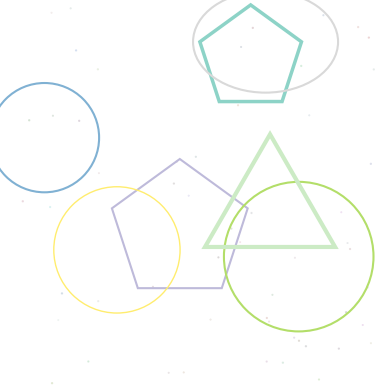[{"shape": "pentagon", "thickness": 2.5, "radius": 0.69, "center": [0.651, 0.848]}, {"shape": "pentagon", "thickness": 1.5, "radius": 0.93, "center": [0.467, 0.402]}, {"shape": "circle", "thickness": 1.5, "radius": 0.71, "center": [0.115, 0.642]}, {"shape": "circle", "thickness": 1.5, "radius": 0.97, "center": [0.776, 0.333]}, {"shape": "oval", "thickness": 1.5, "radius": 0.94, "center": [0.69, 0.891]}, {"shape": "triangle", "thickness": 3, "radius": 0.98, "center": [0.701, 0.456]}, {"shape": "circle", "thickness": 1, "radius": 0.82, "center": [0.304, 0.351]}]